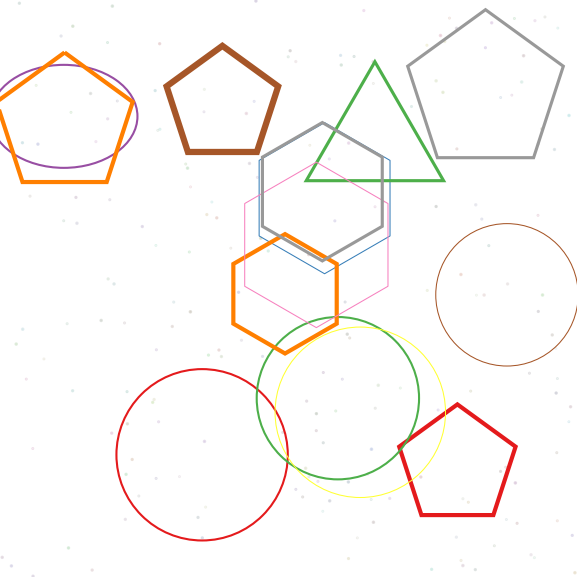[{"shape": "pentagon", "thickness": 2, "radius": 0.53, "center": [0.792, 0.193]}, {"shape": "circle", "thickness": 1, "radius": 0.74, "center": [0.35, 0.212]}, {"shape": "hexagon", "thickness": 0.5, "radius": 0.65, "center": [0.562, 0.656]}, {"shape": "circle", "thickness": 1, "radius": 0.7, "center": [0.585, 0.31]}, {"shape": "triangle", "thickness": 1.5, "radius": 0.69, "center": [0.649, 0.755]}, {"shape": "oval", "thickness": 1, "radius": 0.64, "center": [0.111, 0.798]}, {"shape": "pentagon", "thickness": 2, "radius": 0.62, "center": [0.112, 0.784]}, {"shape": "hexagon", "thickness": 2, "radius": 0.52, "center": [0.494, 0.49]}, {"shape": "circle", "thickness": 0.5, "radius": 0.74, "center": [0.624, 0.285]}, {"shape": "pentagon", "thickness": 3, "radius": 0.51, "center": [0.385, 0.818]}, {"shape": "circle", "thickness": 0.5, "radius": 0.62, "center": [0.878, 0.489]}, {"shape": "hexagon", "thickness": 0.5, "radius": 0.72, "center": [0.548, 0.575]}, {"shape": "hexagon", "thickness": 1.5, "radius": 0.6, "center": [0.558, 0.667]}, {"shape": "pentagon", "thickness": 1.5, "radius": 0.71, "center": [0.841, 0.841]}]